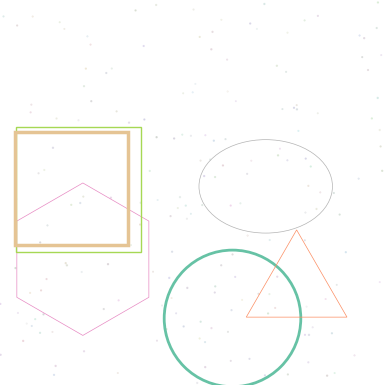[{"shape": "circle", "thickness": 2, "radius": 0.89, "center": [0.604, 0.173]}, {"shape": "triangle", "thickness": 0.5, "radius": 0.76, "center": [0.77, 0.252]}, {"shape": "hexagon", "thickness": 0.5, "radius": 0.99, "center": [0.215, 0.327]}, {"shape": "square", "thickness": 1, "radius": 0.81, "center": [0.204, 0.507]}, {"shape": "square", "thickness": 2.5, "radius": 0.73, "center": [0.185, 0.51]}, {"shape": "oval", "thickness": 0.5, "radius": 0.87, "center": [0.69, 0.516]}]